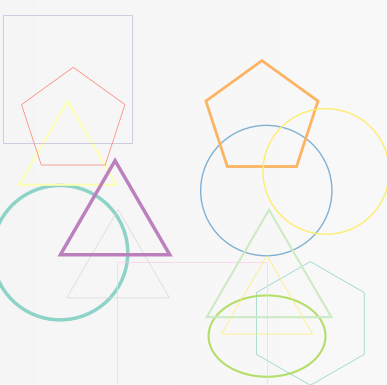[{"shape": "hexagon", "thickness": 0.5, "radius": 0.8, "center": [0.801, 0.16]}, {"shape": "circle", "thickness": 2.5, "radius": 0.87, "center": [0.155, 0.344]}, {"shape": "triangle", "thickness": 1.5, "radius": 0.73, "center": [0.175, 0.593]}, {"shape": "square", "thickness": 0.5, "radius": 0.83, "center": [0.174, 0.794]}, {"shape": "pentagon", "thickness": 0.5, "radius": 0.7, "center": [0.189, 0.685]}, {"shape": "circle", "thickness": 1, "radius": 0.85, "center": [0.687, 0.505]}, {"shape": "pentagon", "thickness": 2, "radius": 0.76, "center": [0.676, 0.69]}, {"shape": "oval", "thickness": 1.5, "radius": 0.75, "center": [0.689, 0.127]}, {"shape": "square", "thickness": 0.5, "radius": 0.97, "center": [0.496, 0.125]}, {"shape": "triangle", "thickness": 0.5, "radius": 0.77, "center": [0.305, 0.303]}, {"shape": "triangle", "thickness": 2.5, "radius": 0.81, "center": [0.297, 0.42]}, {"shape": "triangle", "thickness": 1.5, "radius": 0.93, "center": [0.694, 0.269]}, {"shape": "circle", "thickness": 1, "radius": 0.82, "center": [0.842, 0.555]}, {"shape": "triangle", "thickness": 0.5, "radius": 0.68, "center": [0.689, 0.2]}]